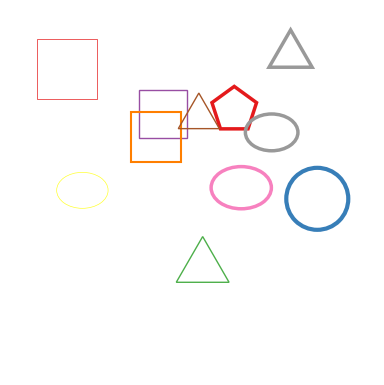[{"shape": "square", "thickness": 0.5, "radius": 0.39, "center": [0.174, 0.822]}, {"shape": "pentagon", "thickness": 2.5, "radius": 0.3, "center": [0.608, 0.715]}, {"shape": "circle", "thickness": 3, "radius": 0.4, "center": [0.824, 0.484]}, {"shape": "triangle", "thickness": 1, "radius": 0.4, "center": [0.526, 0.306]}, {"shape": "square", "thickness": 1, "radius": 0.31, "center": [0.424, 0.705]}, {"shape": "square", "thickness": 1.5, "radius": 0.32, "center": [0.405, 0.645]}, {"shape": "oval", "thickness": 0.5, "radius": 0.33, "center": [0.214, 0.506]}, {"shape": "triangle", "thickness": 1, "radius": 0.31, "center": [0.516, 0.697]}, {"shape": "oval", "thickness": 2.5, "radius": 0.39, "center": [0.627, 0.512]}, {"shape": "oval", "thickness": 2.5, "radius": 0.34, "center": [0.706, 0.656]}, {"shape": "triangle", "thickness": 2.5, "radius": 0.32, "center": [0.755, 0.858]}]